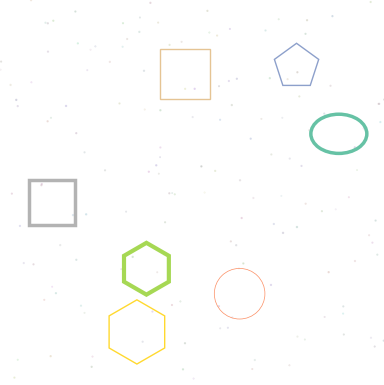[{"shape": "oval", "thickness": 2.5, "radius": 0.36, "center": [0.88, 0.652]}, {"shape": "circle", "thickness": 0.5, "radius": 0.33, "center": [0.622, 0.237]}, {"shape": "pentagon", "thickness": 1, "radius": 0.3, "center": [0.77, 0.827]}, {"shape": "hexagon", "thickness": 3, "radius": 0.34, "center": [0.38, 0.302]}, {"shape": "hexagon", "thickness": 1, "radius": 0.42, "center": [0.356, 0.138]}, {"shape": "square", "thickness": 1, "radius": 0.32, "center": [0.481, 0.808]}, {"shape": "square", "thickness": 2.5, "radius": 0.3, "center": [0.135, 0.474]}]